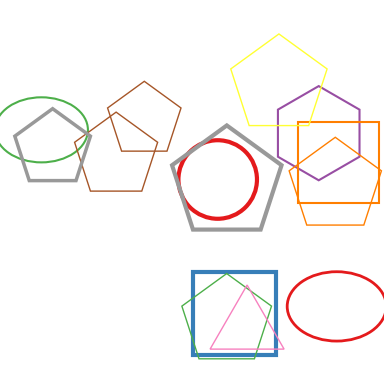[{"shape": "oval", "thickness": 2, "radius": 0.64, "center": [0.875, 0.204]}, {"shape": "circle", "thickness": 3, "radius": 0.51, "center": [0.565, 0.534]}, {"shape": "square", "thickness": 3, "radius": 0.54, "center": [0.609, 0.185]}, {"shape": "oval", "thickness": 1.5, "radius": 0.6, "center": [0.108, 0.663]}, {"shape": "pentagon", "thickness": 1, "radius": 0.61, "center": [0.589, 0.167]}, {"shape": "hexagon", "thickness": 1.5, "radius": 0.61, "center": [0.828, 0.654]}, {"shape": "square", "thickness": 1.5, "radius": 0.53, "center": [0.879, 0.579]}, {"shape": "pentagon", "thickness": 1, "radius": 0.63, "center": [0.871, 0.517]}, {"shape": "pentagon", "thickness": 1, "radius": 0.66, "center": [0.724, 0.78]}, {"shape": "pentagon", "thickness": 1, "radius": 0.5, "center": [0.375, 0.689]}, {"shape": "pentagon", "thickness": 1, "radius": 0.57, "center": [0.302, 0.595]}, {"shape": "triangle", "thickness": 1, "radius": 0.55, "center": [0.642, 0.149]}, {"shape": "pentagon", "thickness": 3, "radius": 0.75, "center": [0.589, 0.525]}, {"shape": "pentagon", "thickness": 2.5, "radius": 0.52, "center": [0.137, 0.614]}]